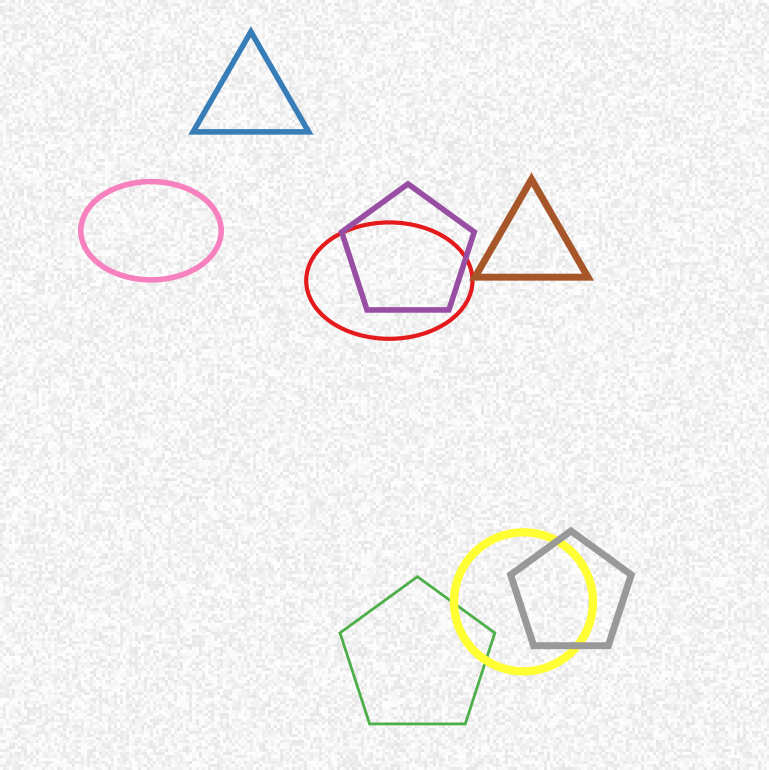[{"shape": "oval", "thickness": 1.5, "radius": 0.54, "center": [0.506, 0.636]}, {"shape": "triangle", "thickness": 2, "radius": 0.43, "center": [0.326, 0.872]}, {"shape": "pentagon", "thickness": 1, "radius": 0.53, "center": [0.542, 0.145]}, {"shape": "pentagon", "thickness": 2, "radius": 0.45, "center": [0.53, 0.671]}, {"shape": "circle", "thickness": 3, "radius": 0.45, "center": [0.68, 0.218]}, {"shape": "triangle", "thickness": 2.5, "radius": 0.42, "center": [0.69, 0.682]}, {"shape": "oval", "thickness": 2, "radius": 0.46, "center": [0.196, 0.7]}, {"shape": "pentagon", "thickness": 2.5, "radius": 0.41, "center": [0.742, 0.228]}]